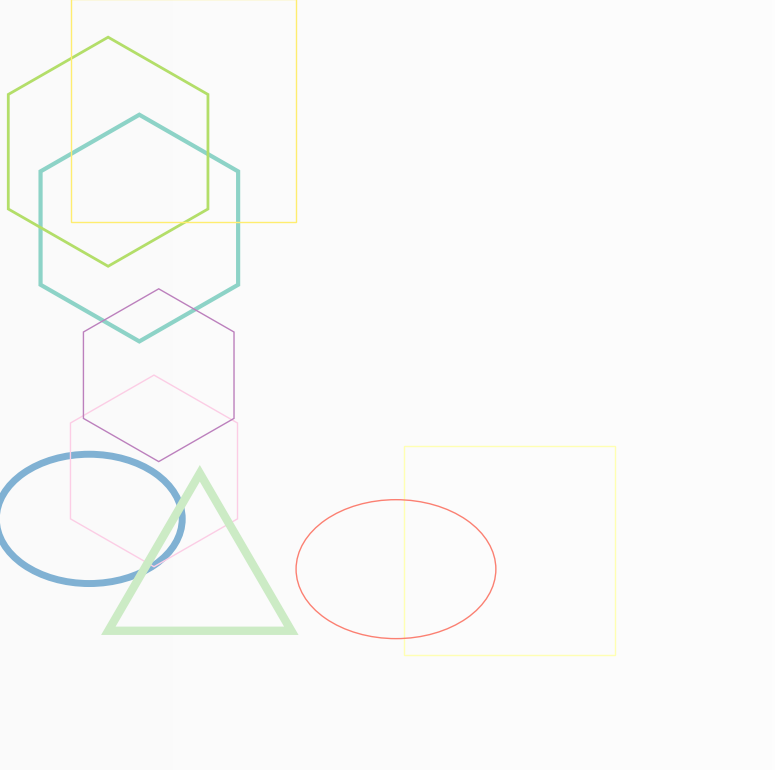[{"shape": "hexagon", "thickness": 1.5, "radius": 0.74, "center": [0.18, 0.704]}, {"shape": "square", "thickness": 0.5, "radius": 0.68, "center": [0.658, 0.285]}, {"shape": "oval", "thickness": 0.5, "radius": 0.64, "center": [0.511, 0.261]}, {"shape": "oval", "thickness": 2.5, "radius": 0.6, "center": [0.115, 0.326]}, {"shape": "hexagon", "thickness": 1, "radius": 0.74, "center": [0.14, 0.803]}, {"shape": "hexagon", "thickness": 0.5, "radius": 0.62, "center": [0.199, 0.388]}, {"shape": "hexagon", "thickness": 0.5, "radius": 0.56, "center": [0.205, 0.513]}, {"shape": "triangle", "thickness": 3, "radius": 0.68, "center": [0.258, 0.249]}, {"shape": "square", "thickness": 0.5, "radius": 0.72, "center": [0.237, 0.856]}]